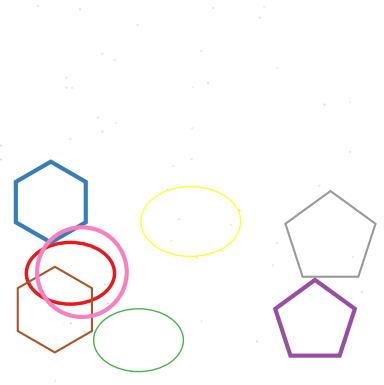[{"shape": "oval", "thickness": 2.5, "radius": 0.57, "center": [0.183, 0.29]}, {"shape": "hexagon", "thickness": 3, "radius": 0.52, "center": [0.132, 0.475]}, {"shape": "oval", "thickness": 1, "radius": 0.58, "center": [0.36, 0.116]}, {"shape": "pentagon", "thickness": 3, "radius": 0.54, "center": [0.818, 0.164]}, {"shape": "oval", "thickness": 1, "radius": 0.65, "center": [0.495, 0.425]}, {"shape": "hexagon", "thickness": 1.5, "radius": 0.56, "center": [0.142, 0.196]}, {"shape": "circle", "thickness": 3, "radius": 0.58, "center": [0.213, 0.293]}, {"shape": "pentagon", "thickness": 1.5, "radius": 0.62, "center": [0.858, 0.381]}]